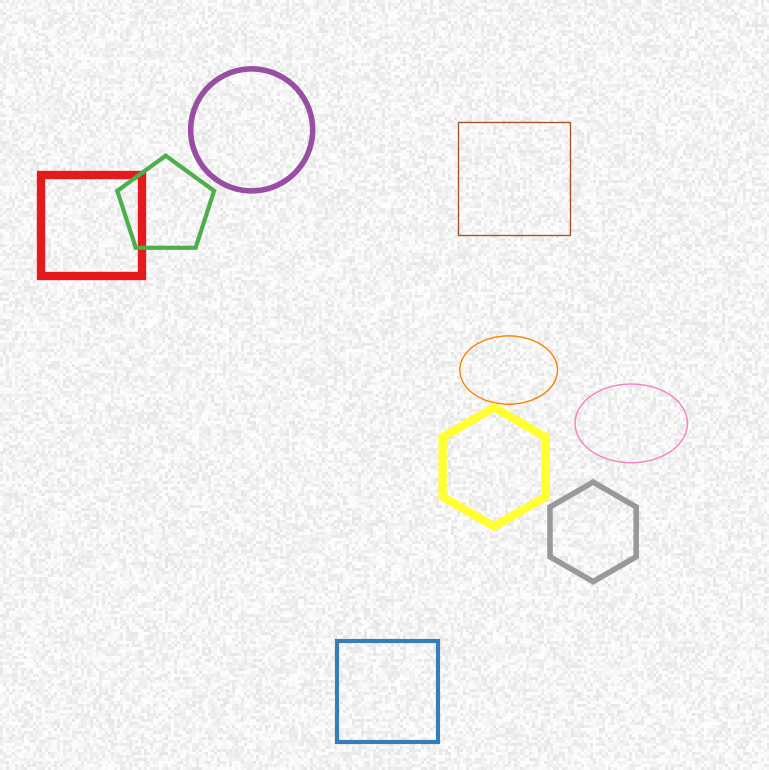[{"shape": "square", "thickness": 3, "radius": 0.33, "center": [0.119, 0.707]}, {"shape": "square", "thickness": 1.5, "radius": 0.33, "center": [0.504, 0.103]}, {"shape": "pentagon", "thickness": 1.5, "radius": 0.33, "center": [0.215, 0.732]}, {"shape": "circle", "thickness": 2, "radius": 0.4, "center": [0.327, 0.831]}, {"shape": "oval", "thickness": 0.5, "radius": 0.32, "center": [0.661, 0.519]}, {"shape": "hexagon", "thickness": 3, "radius": 0.39, "center": [0.642, 0.394]}, {"shape": "square", "thickness": 0.5, "radius": 0.37, "center": [0.668, 0.768]}, {"shape": "oval", "thickness": 0.5, "radius": 0.36, "center": [0.82, 0.45]}, {"shape": "hexagon", "thickness": 2, "radius": 0.32, "center": [0.77, 0.309]}]